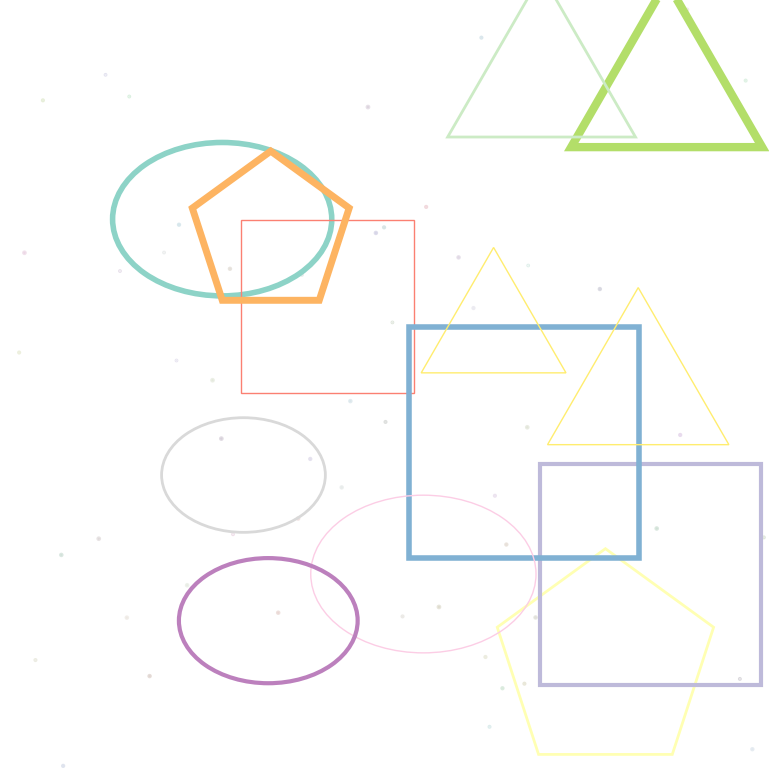[{"shape": "oval", "thickness": 2, "radius": 0.71, "center": [0.289, 0.715]}, {"shape": "pentagon", "thickness": 1, "radius": 0.74, "center": [0.786, 0.14]}, {"shape": "square", "thickness": 1.5, "radius": 0.72, "center": [0.845, 0.253]}, {"shape": "square", "thickness": 0.5, "radius": 0.56, "center": [0.425, 0.602]}, {"shape": "square", "thickness": 2, "radius": 0.75, "center": [0.68, 0.425]}, {"shape": "pentagon", "thickness": 2.5, "radius": 0.54, "center": [0.352, 0.697]}, {"shape": "triangle", "thickness": 3, "radius": 0.72, "center": [0.866, 0.881]}, {"shape": "oval", "thickness": 0.5, "radius": 0.73, "center": [0.55, 0.255]}, {"shape": "oval", "thickness": 1, "radius": 0.53, "center": [0.316, 0.383]}, {"shape": "oval", "thickness": 1.5, "radius": 0.58, "center": [0.348, 0.194]}, {"shape": "triangle", "thickness": 1, "radius": 0.7, "center": [0.703, 0.892]}, {"shape": "triangle", "thickness": 0.5, "radius": 0.68, "center": [0.829, 0.491]}, {"shape": "triangle", "thickness": 0.5, "radius": 0.54, "center": [0.641, 0.57]}]